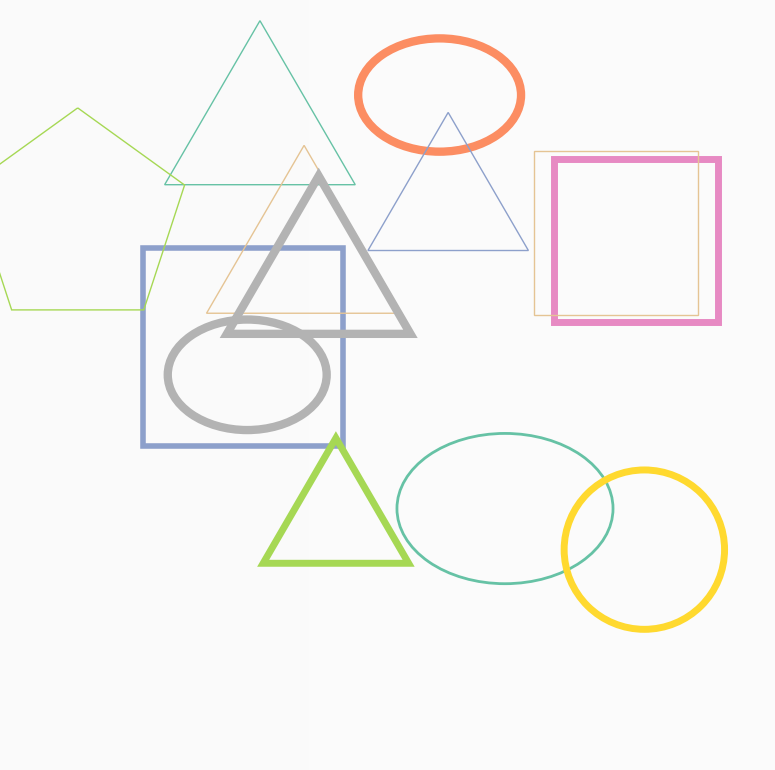[{"shape": "triangle", "thickness": 0.5, "radius": 0.71, "center": [0.335, 0.831]}, {"shape": "oval", "thickness": 1, "radius": 0.7, "center": [0.652, 0.34]}, {"shape": "oval", "thickness": 3, "radius": 0.53, "center": [0.567, 0.877]}, {"shape": "square", "thickness": 2, "radius": 0.64, "center": [0.313, 0.549]}, {"shape": "triangle", "thickness": 0.5, "radius": 0.6, "center": [0.578, 0.734]}, {"shape": "square", "thickness": 2.5, "radius": 0.53, "center": [0.821, 0.687]}, {"shape": "pentagon", "thickness": 0.5, "radius": 0.73, "center": [0.1, 0.715]}, {"shape": "triangle", "thickness": 2.5, "radius": 0.54, "center": [0.433, 0.323]}, {"shape": "circle", "thickness": 2.5, "radius": 0.52, "center": [0.831, 0.286]}, {"shape": "square", "thickness": 0.5, "radius": 0.53, "center": [0.795, 0.697]}, {"shape": "triangle", "thickness": 0.5, "radius": 0.73, "center": [0.392, 0.666]}, {"shape": "oval", "thickness": 3, "radius": 0.51, "center": [0.319, 0.513]}, {"shape": "triangle", "thickness": 3, "radius": 0.68, "center": [0.411, 0.635]}]